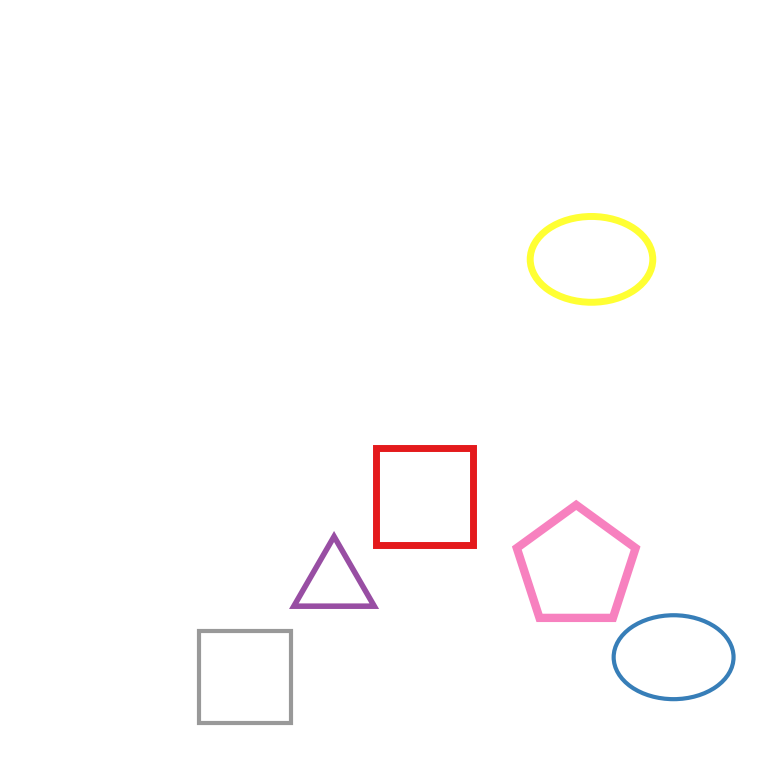[{"shape": "square", "thickness": 2.5, "radius": 0.31, "center": [0.552, 0.356]}, {"shape": "oval", "thickness": 1.5, "radius": 0.39, "center": [0.875, 0.146]}, {"shape": "triangle", "thickness": 2, "radius": 0.3, "center": [0.434, 0.243]}, {"shape": "oval", "thickness": 2.5, "radius": 0.4, "center": [0.768, 0.663]}, {"shape": "pentagon", "thickness": 3, "radius": 0.41, "center": [0.748, 0.263]}, {"shape": "square", "thickness": 1.5, "radius": 0.3, "center": [0.318, 0.121]}]